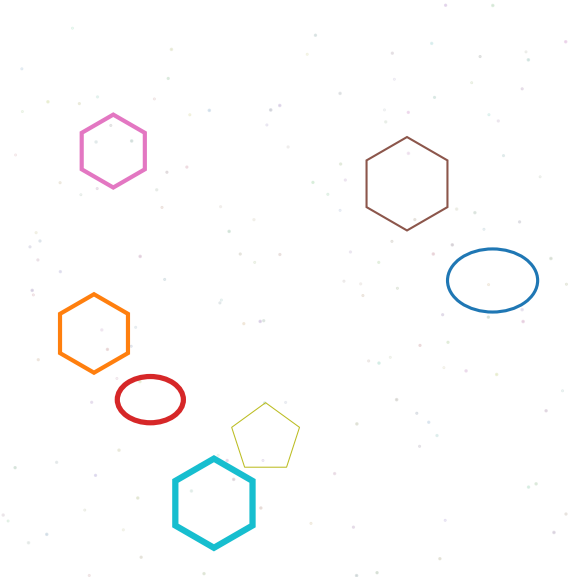[{"shape": "oval", "thickness": 1.5, "radius": 0.39, "center": [0.853, 0.513]}, {"shape": "hexagon", "thickness": 2, "radius": 0.34, "center": [0.163, 0.422]}, {"shape": "oval", "thickness": 2.5, "radius": 0.29, "center": [0.26, 0.307]}, {"shape": "hexagon", "thickness": 1, "radius": 0.4, "center": [0.705, 0.681]}, {"shape": "hexagon", "thickness": 2, "radius": 0.32, "center": [0.196, 0.738]}, {"shape": "pentagon", "thickness": 0.5, "radius": 0.31, "center": [0.46, 0.24]}, {"shape": "hexagon", "thickness": 3, "radius": 0.39, "center": [0.37, 0.128]}]